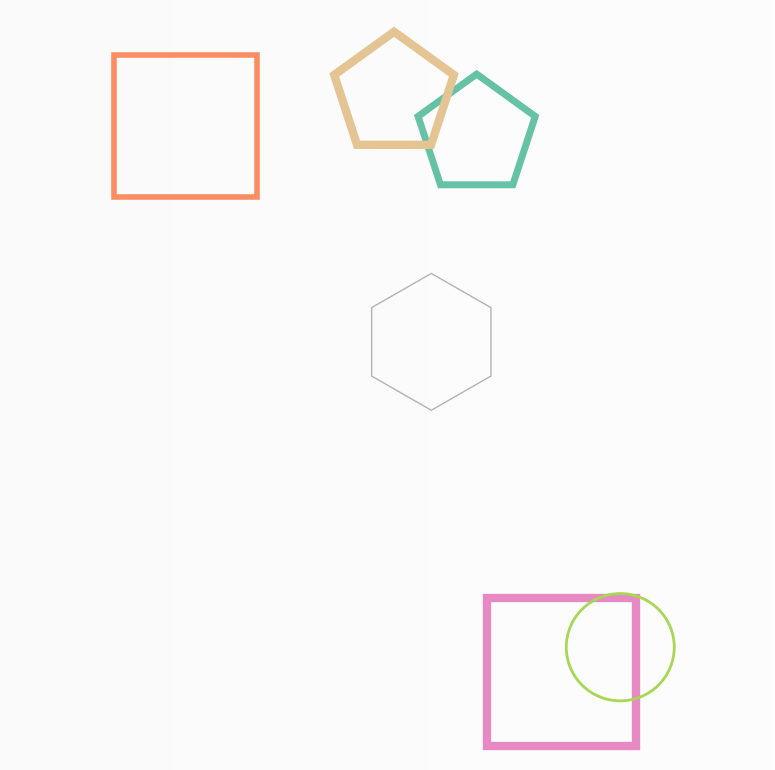[{"shape": "pentagon", "thickness": 2.5, "radius": 0.4, "center": [0.615, 0.824]}, {"shape": "square", "thickness": 2, "radius": 0.46, "center": [0.239, 0.836]}, {"shape": "square", "thickness": 3, "radius": 0.48, "center": [0.725, 0.128]}, {"shape": "circle", "thickness": 1, "radius": 0.35, "center": [0.8, 0.159]}, {"shape": "pentagon", "thickness": 3, "radius": 0.41, "center": [0.508, 0.878]}, {"shape": "hexagon", "thickness": 0.5, "radius": 0.44, "center": [0.556, 0.556]}]